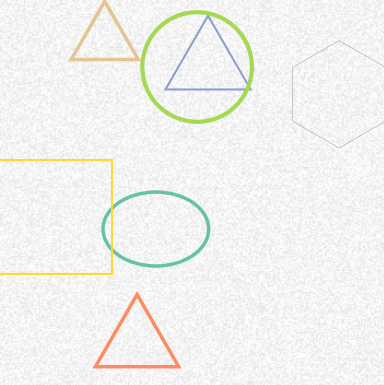[{"shape": "oval", "thickness": 2.5, "radius": 0.69, "center": [0.405, 0.405]}, {"shape": "triangle", "thickness": 2.5, "radius": 0.62, "center": [0.356, 0.11]}, {"shape": "triangle", "thickness": 1.5, "radius": 0.64, "center": [0.54, 0.831]}, {"shape": "circle", "thickness": 3, "radius": 0.71, "center": [0.512, 0.826]}, {"shape": "square", "thickness": 1.5, "radius": 0.74, "center": [0.144, 0.436]}, {"shape": "triangle", "thickness": 2.5, "radius": 0.5, "center": [0.272, 0.896]}, {"shape": "hexagon", "thickness": 0.5, "radius": 0.7, "center": [0.881, 0.755]}]